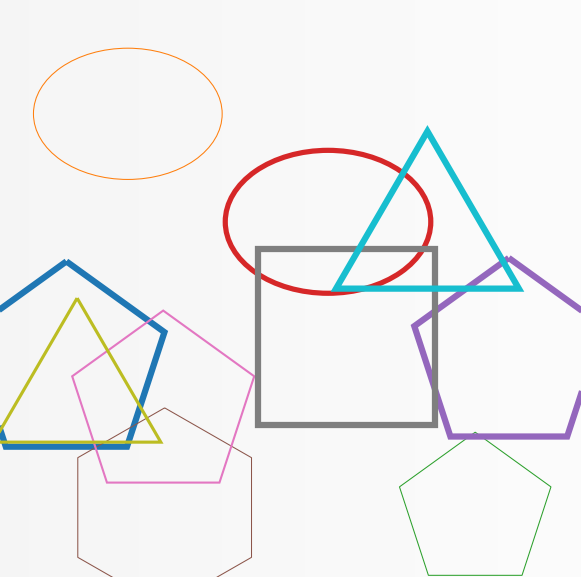[{"shape": "pentagon", "thickness": 3, "radius": 0.89, "center": [0.114, 0.369]}, {"shape": "oval", "thickness": 0.5, "radius": 0.81, "center": [0.22, 0.802]}, {"shape": "pentagon", "thickness": 0.5, "radius": 0.69, "center": [0.818, 0.114]}, {"shape": "oval", "thickness": 2.5, "radius": 0.88, "center": [0.564, 0.615]}, {"shape": "pentagon", "thickness": 3, "radius": 0.85, "center": [0.875, 0.382]}, {"shape": "hexagon", "thickness": 0.5, "radius": 0.86, "center": [0.283, 0.12]}, {"shape": "pentagon", "thickness": 1, "radius": 0.82, "center": [0.281, 0.297]}, {"shape": "square", "thickness": 3, "radius": 0.76, "center": [0.596, 0.416]}, {"shape": "triangle", "thickness": 1.5, "radius": 0.83, "center": [0.133, 0.317]}, {"shape": "triangle", "thickness": 3, "radius": 0.91, "center": [0.735, 0.59]}]